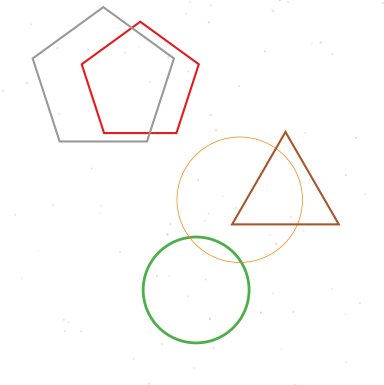[{"shape": "pentagon", "thickness": 1.5, "radius": 0.8, "center": [0.364, 0.784]}, {"shape": "circle", "thickness": 2, "radius": 0.69, "center": [0.509, 0.247]}, {"shape": "circle", "thickness": 0.5, "radius": 0.81, "center": [0.623, 0.481]}, {"shape": "triangle", "thickness": 1.5, "radius": 0.8, "center": [0.741, 0.497]}, {"shape": "pentagon", "thickness": 1.5, "radius": 0.96, "center": [0.268, 0.789]}]